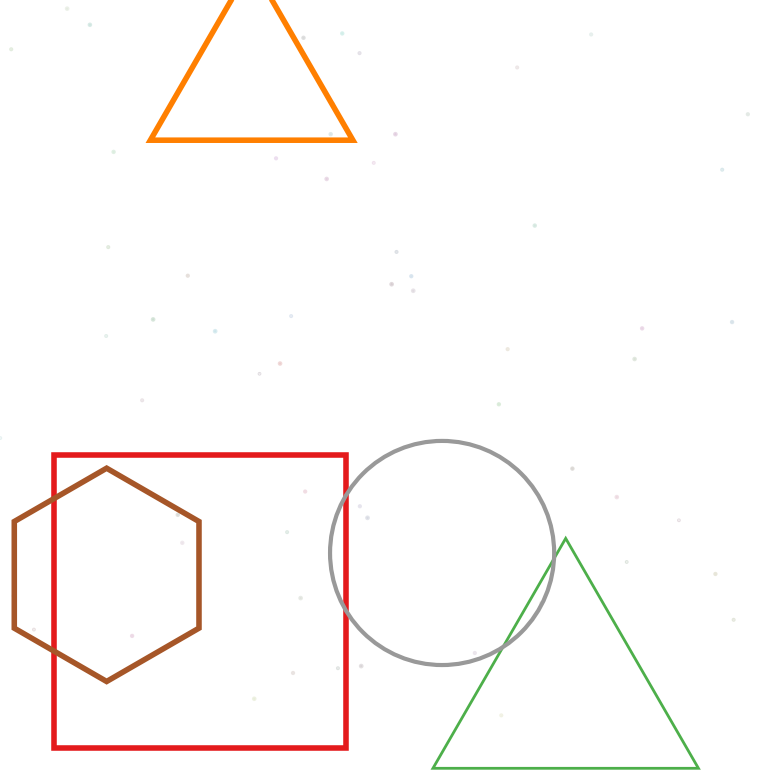[{"shape": "square", "thickness": 2, "radius": 0.95, "center": [0.26, 0.219]}, {"shape": "triangle", "thickness": 1, "radius": 1.0, "center": [0.735, 0.102]}, {"shape": "triangle", "thickness": 2, "radius": 0.76, "center": [0.327, 0.894]}, {"shape": "hexagon", "thickness": 2, "radius": 0.69, "center": [0.138, 0.253]}, {"shape": "circle", "thickness": 1.5, "radius": 0.73, "center": [0.574, 0.282]}]